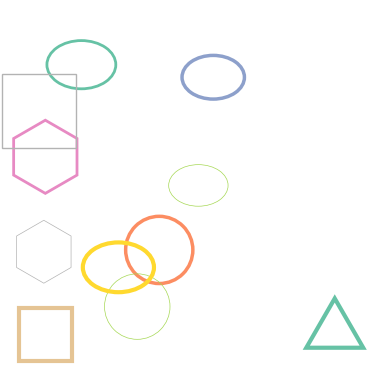[{"shape": "oval", "thickness": 2, "radius": 0.45, "center": [0.211, 0.832]}, {"shape": "triangle", "thickness": 3, "radius": 0.43, "center": [0.869, 0.139]}, {"shape": "circle", "thickness": 2.5, "radius": 0.44, "center": [0.414, 0.351]}, {"shape": "oval", "thickness": 2.5, "radius": 0.41, "center": [0.554, 0.799]}, {"shape": "hexagon", "thickness": 2, "radius": 0.48, "center": [0.118, 0.593]}, {"shape": "circle", "thickness": 0.5, "radius": 0.43, "center": [0.357, 0.204]}, {"shape": "oval", "thickness": 0.5, "radius": 0.39, "center": [0.515, 0.518]}, {"shape": "oval", "thickness": 3, "radius": 0.46, "center": [0.308, 0.306]}, {"shape": "square", "thickness": 3, "radius": 0.34, "center": [0.118, 0.132]}, {"shape": "hexagon", "thickness": 0.5, "radius": 0.41, "center": [0.114, 0.346]}, {"shape": "square", "thickness": 1, "radius": 0.48, "center": [0.102, 0.711]}]